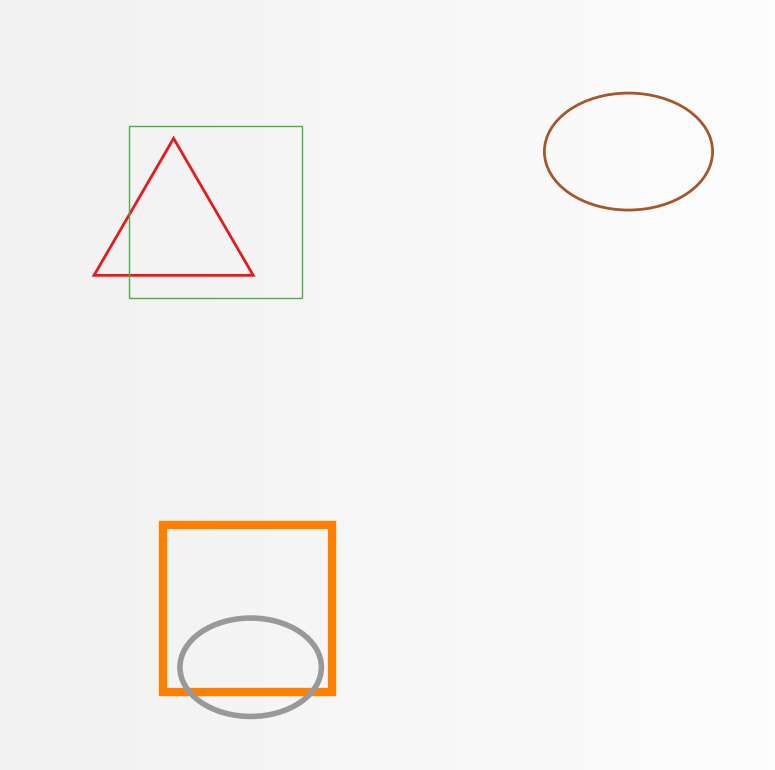[{"shape": "triangle", "thickness": 1, "radius": 0.59, "center": [0.224, 0.702]}, {"shape": "square", "thickness": 0.5, "radius": 0.56, "center": [0.278, 0.725]}, {"shape": "square", "thickness": 3, "radius": 0.54, "center": [0.319, 0.21]}, {"shape": "oval", "thickness": 1, "radius": 0.54, "center": [0.811, 0.803]}, {"shape": "oval", "thickness": 2, "radius": 0.46, "center": [0.323, 0.133]}]